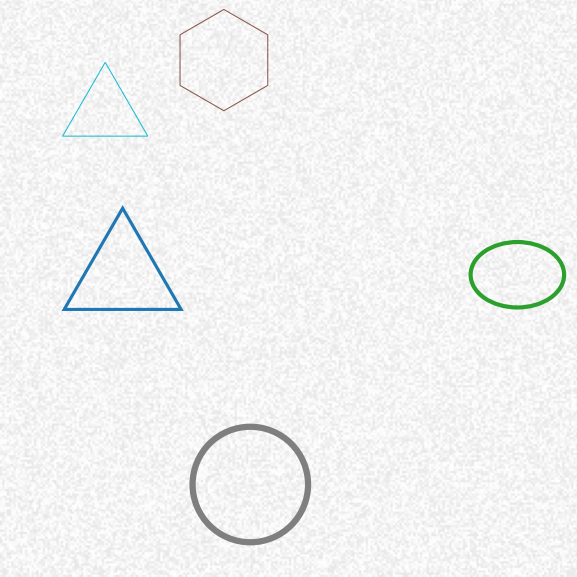[{"shape": "triangle", "thickness": 1.5, "radius": 0.58, "center": [0.212, 0.522]}, {"shape": "oval", "thickness": 2, "radius": 0.4, "center": [0.896, 0.523]}, {"shape": "hexagon", "thickness": 0.5, "radius": 0.44, "center": [0.388, 0.895]}, {"shape": "circle", "thickness": 3, "radius": 0.5, "center": [0.433, 0.16]}, {"shape": "triangle", "thickness": 0.5, "radius": 0.43, "center": [0.182, 0.806]}]